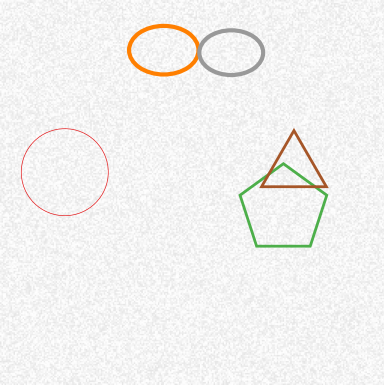[{"shape": "circle", "thickness": 0.5, "radius": 0.56, "center": [0.168, 0.553]}, {"shape": "pentagon", "thickness": 2, "radius": 0.59, "center": [0.736, 0.456]}, {"shape": "oval", "thickness": 3, "radius": 0.45, "center": [0.425, 0.87]}, {"shape": "triangle", "thickness": 2, "radius": 0.49, "center": [0.764, 0.564]}, {"shape": "oval", "thickness": 3, "radius": 0.41, "center": [0.601, 0.863]}]